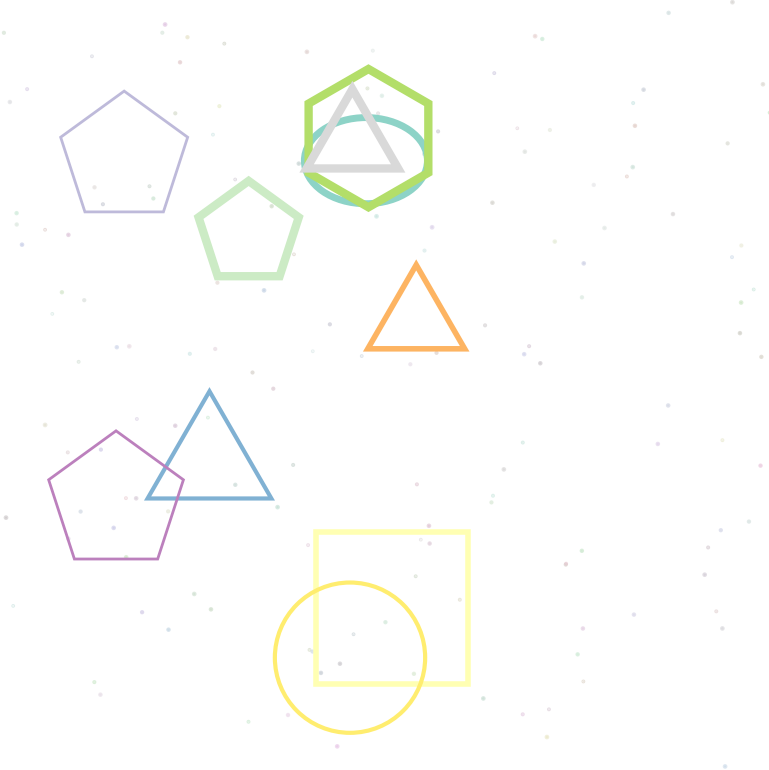[{"shape": "oval", "thickness": 2.5, "radius": 0.4, "center": [0.475, 0.791]}, {"shape": "square", "thickness": 2, "radius": 0.49, "center": [0.509, 0.211]}, {"shape": "pentagon", "thickness": 1, "radius": 0.43, "center": [0.161, 0.795]}, {"shape": "triangle", "thickness": 1.5, "radius": 0.46, "center": [0.272, 0.399]}, {"shape": "triangle", "thickness": 2, "radius": 0.36, "center": [0.541, 0.583]}, {"shape": "hexagon", "thickness": 3, "radius": 0.45, "center": [0.479, 0.821]}, {"shape": "triangle", "thickness": 3, "radius": 0.34, "center": [0.458, 0.816]}, {"shape": "pentagon", "thickness": 1, "radius": 0.46, "center": [0.151, 0.348]}, {"shape": "pentagon", "thickness": 3, "radius": 0.34, "center": [0.323, 0.697]}, {"shape": "circle", "thickness": 1.5, "radius": 0.49, "center": [0.455, 0.146]}]